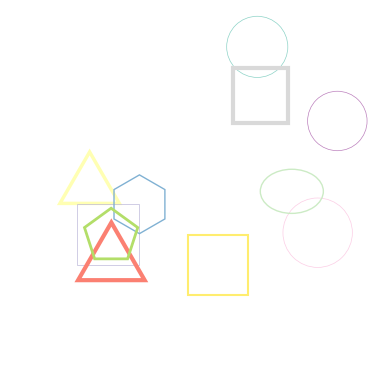[{"shape": "circle", "thickness": 0.5, "radius": 0.4, "center": [0.668, 0.878]}, {"shape": "triangle", "thickness": 2.5, "radius": 0.45, "center": [0.233, 0.516]}, {"shape": "square", "thickness": 0.5, "radius": 0.4, "center": [0.28, 0.391]}, {"shape": "triangle", "thickness": 3, "radius": 0.5, "center": [0.289, 0.322]}, {"shape": "hexagon", "thickness": 1, "radius": 0.38, "center": [0.362, 0.469]}, {"shape": "pentagon", "thickness": 2, "radius": 0.36, "center": [0.289, 0.386]}, {"shape": "circle", "thickness": 0.5, "radius": 0.45, "center": [0.825, 0.396]}, {"shape": "square", "thickness": 3, "radius": 0.36, "center": [0.677, 0.751]}, {"shape": "circle", "thickness": 0.5, "radius": 0.39, "center": [0.876, 0.686]}, {"shape": "oval", "thickness": 1, "radius": 0.41, "center": [0.758, 0.503]}, {"shape": "square", "thickness": 1.5, "radius": 0.39, "center": [0.566, 0.312]}]